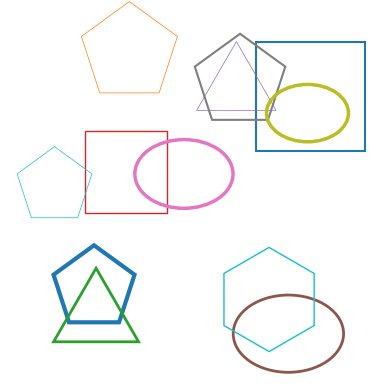[{"shape": "pentagon", "thickness": 3, "radius": 0.55, "center": [0.244, 0.252]}, {"shape": "square", "thickness": 1.5, "radius": 0.71, "center": [0.806, 0.749]}, {"shape": "pentagon", "thickness": 0.5, "radius": 0.66, "center": [0.336, 0.865]}, {"shape": "triangle", "thickness": 2, "radius": 0.64, "center": [0.25, 0.176]}, {"shape": "square", "thickness": 1, "radius": 0.53, "center": [0.328, 0.554]}, {"shape": "triangle", "thickness": 0.5, "radius": 0.6, "center": [0.614, 0.773]}, {"shape": "oval", "thickness": 2, "radius": 0.72, "center": [0.749, 0.133]}, {"shape": "oval", "thickness": 2.5, "radius": 0.64, "center": [0.478, 0.548]}, {"shape": "pentagon", "thickness": 1.5, "radius": 0.62, "center": [0.623, 0.789]}, {"shape": "oval", "thickness": 2.5, "radius": 0.53, "center": [0.799, 0.706]}, {"shape": "pentagon", "thickness": 0.5, "radius": 0.51, "center": [0.142, 0.517]}, {"shape": "hexagon", "thickness": 1, "radius": 0.68, "center": [0.699, 0.222]}]